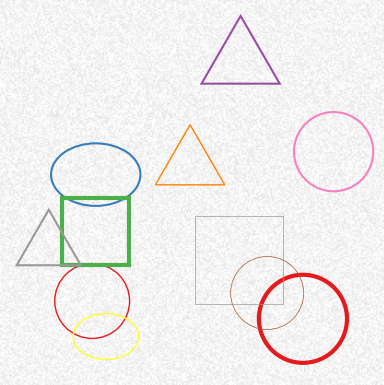[{"shape": "circle", "thickness": 1, "radius": 0.49, "center": [0.239, 0.218]}, {"shape": "circle", "thickness": 3, "radius": 0.57, "center": [0.787, 0.172]}, {"shape": "oval", "thickness": 1.5, "radius": 0.58, "center": [0.249, 0.546]}, {"shape": "square", "thickness": 3, "radius": 0.44, "center": [0.247, 0.399]}, {"shape": "triangle", "thickness": 1.5, "radius": 0.59, "center": [0.625, 0.841]}, {"shape": "triangle", "thickness": 1, "radius": 0.52, "center": [0.494, 0.572]}, {"shape": "oval", "thickness": 1, "radius": 0.43, "center": [0.275, 0.126]}, {"shape": "circle", "thickness": 0.5, "radius": 0.47, "center": [0.694, 0.239]}, {"shape": "circle", "thickness": 1.5, "radius": 0.51, "center": [0.867, 0.606]}, {"shape": "square", "thickness": 0.5, "radius": 0.57, "center": [0.621, 0.325]}, {"shape": "triangle", "thickness": 1.5, "radius": 0.48, "center": [0.127, 0.359]}]